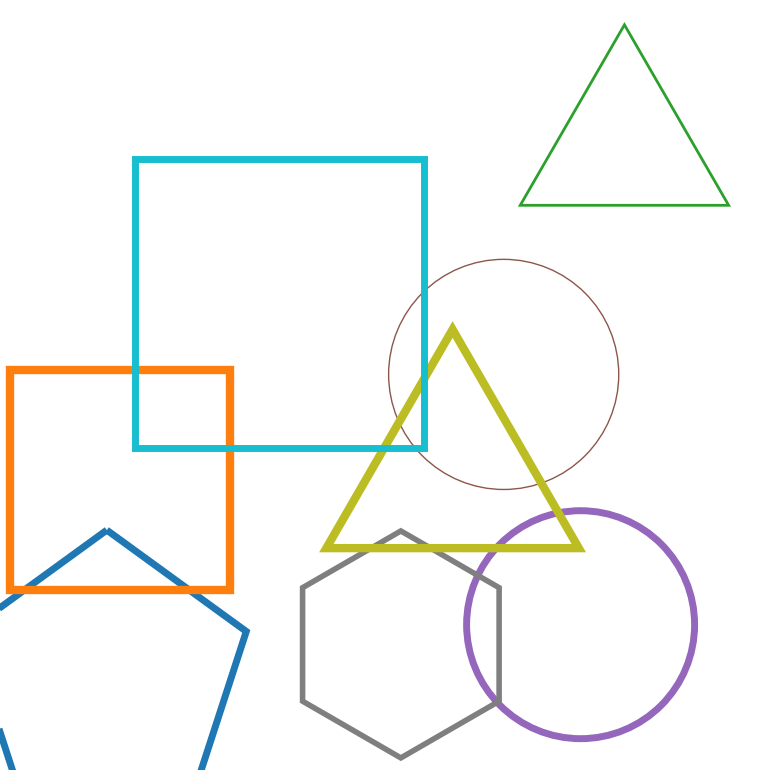[{"shape": "pentagon", "thickness": 2.5, "radius": 0.95, "center": [0.139, 0.121]}, {"shape": "square", "thickness": 3, "radius": 0.71, "center": [0.155, 0.376]}, {"shape": "triangle", "thickness": 1, "radius": 0.78, "center": [0.811, 0.812]}, {"shape": "circle", "thickness": 2.5, "radius": 0.74, "center": [0.754, 0.189]}, {"shape": "circle", "thickness": 0.5, "radius": 0.75, "center": [0.654, 0.514]}, {"shape": "hexagon", "thickness": 2, "radius": 0.74, "center": [0.521, 0.163]}, {"shape": "triangle", "thickness": 3, "radius": 0.95, "center": [0.588, 0.383]}, {"shape": "square", "thickness": 2.5, "radius": 0.94, "center": [0.363, 0.606]}]